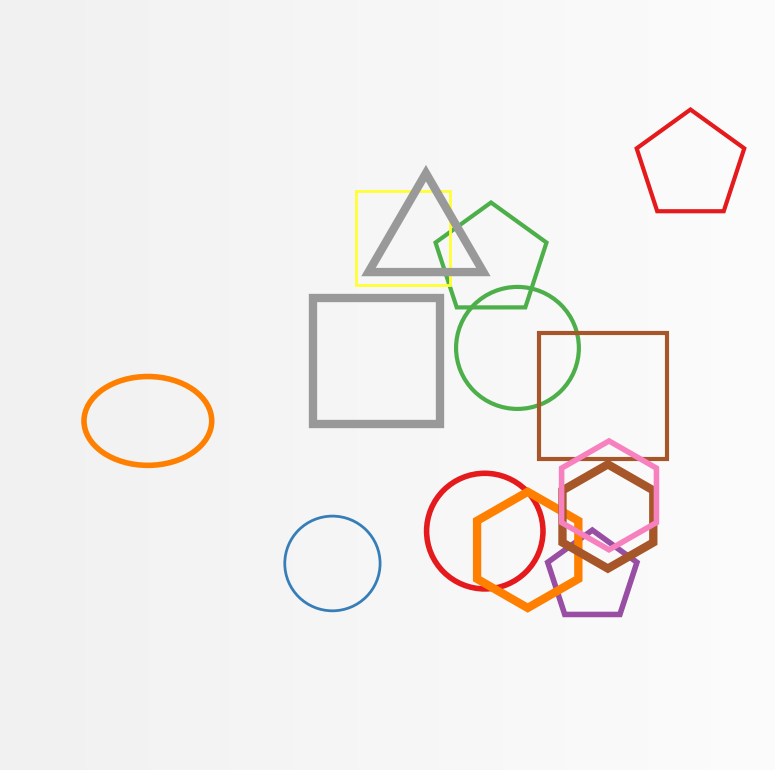[{"shape": "pentagon", "thickness": 1.5, "radius": 0.37, "center": [0.891, 0.785]}, {"shape": "circle", "thickness": 2, "radius": 0.38, "center": [0.626, 0.31]}, {"shape": "circle", "thickness": 1, "radius": 0.31, "center": [0.429, 0.268]}, {"shape": "circle", "thickness": 1.5, "radius": 0.4, "center": [0.668, 0.548]}, {"shape": "pentagon", "thickness": 1.5, "radius": 0.38, "center": [0.634, 0.662]}, {"shape": "pentagon", "thickness": 2, "radius": 0.3, "center": [0.764, 0.251]}, {"shape": "hexagon", "thickness": 3, "radius": 0.38, "center": [0.681, 0.286]}, {"shape": "oval", "thickness": 2, "radius": 0.41, "center": [0.191, 0.453]}, {"shape": "square", "thickness": 1, "radius": 0.3, "center": [0.52, 0.691]}, {"shape": "hexagon", "thickness": 3, "radius": 0.34, "center": [0.784, 0.329]}, {"shape": "square", "thickness": 1.5, "radius": 0.41, "center": [0.778, 0.486]}, {"shape": "hexagon", "thickness": 2, "radius": 0.35, "center": [0.786, 0.357]}, {"shape": "triangle", "thickness": 3, "radius": 0.43, "center": [0.55, 0.689]}, {"shape": "square", "thickness": 3, "radius": 0.41, "center": [0.486, 0.531]}]